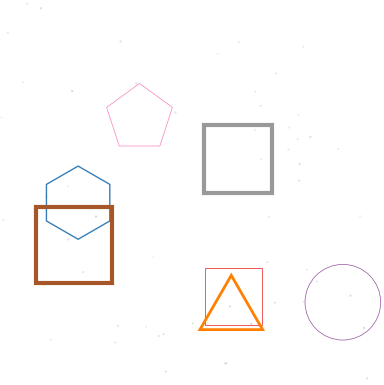[{"shape": "square", "thickness": 0.5, "radius": 0.37, "center": [0.606, 0.23]}, {"shape": "hexagon", "thickness": 1, "radius": 0.48, "center": [0.203, 0.474]}, {"shape": "circle", "thickness": 0.5, "radius": 0.49, "center": [0.891, 0.215]}, {"shape": "triangle", "thickness": 2, "radius": 0.47, "center": [0.601, 0.191]}, {"shape": "square", "thickness": 3, "radius": 0.5, "center": [0.192, 0.363]}, {"shape": "pentagon", "thickness": 0.5, "radius": 0.45, "center": [0.362, 0.693]}, {"shape": "square", "thickness": 3, "radius": 0.44, "center": [0.618, 0.587]}]